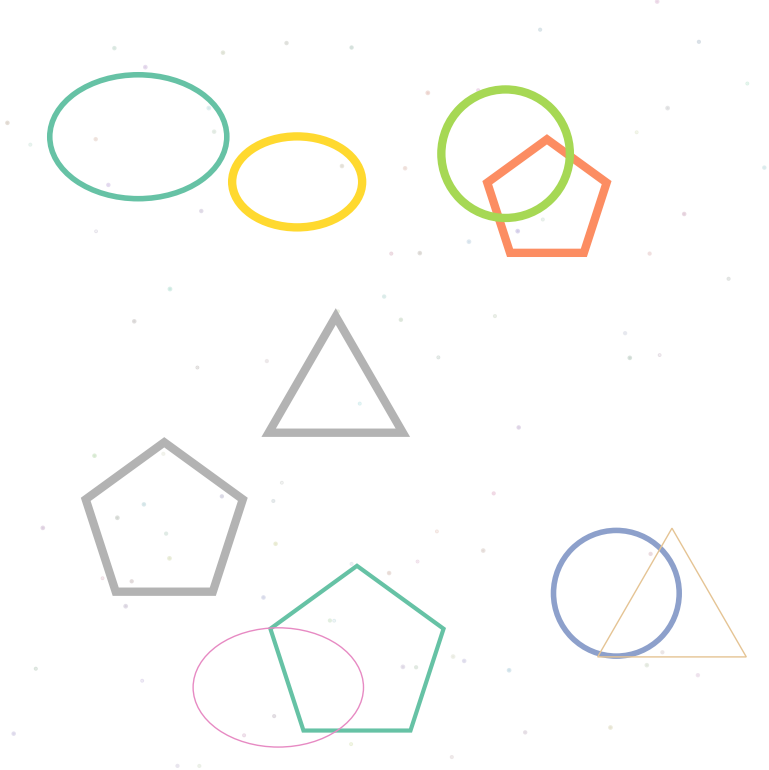[{"shape": "pentagon", "thickness": 1.5, "radius": 0.59, "center": [0.464, 0.147]}, {"shape": "oval", "thickness": 2, "radius": 0.57, "center": [0.18, 0.822]}, {"shape": "pentagon", "thickness": 3, "radius": 0.41, "center": [0.71, 0.738]}, {"shape": "circle", "thickness": 2, "radius": 0.41, "center": [0.8, 0.23]}, {"shape": "oval", "thickness": 0.5, "radius": 0.55, "center": [0.361, 0.107]}, {"shape": "circle", "thickness": 3, "radius": 0.42, "center": [0.657, 0.8]}, {"shape": "oval", "thickness": 3, "radius": 0.42, "center": [0.386, 0.764]}, {"shape": "triangle", "thickness": 0.5, "radius": 0.56, "center": [0.873, 0.203]}, {"shape": "triangle", "thickness": 3, "radius": 0.5, "center": [0.436, 0.488]}, {"shape": "pentagon", "thickness": 3, "radius": 0.54, "center": [0.213, 0.318]}]